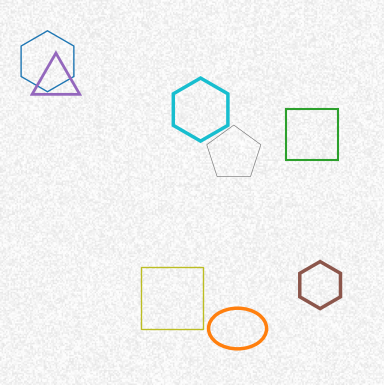[{"shape": "hexagon", "thickness": 1, "radius": 0.4, "center": [0.123, 0.841]}, {"shape": "oval", "thickness": 2.5, "radius": 0.38, "center": [0.617, 0.147]}, {"shape": "square", "thickness": 1.5, "radius": 0.34, "center": [0.81, 0.651]}, {"shape": "triangle", "thickness": 2, "radius": 0.36, "center": [0.145, 0.791]}, {"shape": "hexagon", "thickness": 2.5, "radius": 0.31, "center": [0.831, 0.26]}, {"shape": "pentagon", "thickness": 0.5, "radius": 0.37, "center": [0.607, 0.601]}, {"shape": "square", "thickness": 1, "radius": 0.4, "center": [0.447, 0.227]}, {"shape": "hexagon", "thickness": 2.5, "radius": 0.41, "center": [0.521, 0.715]}]